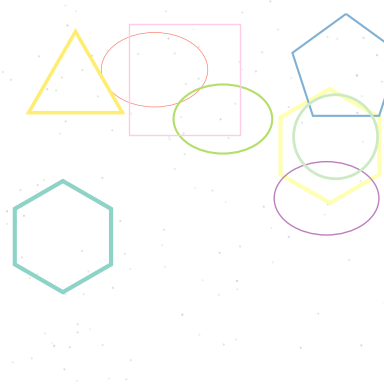[{"shape": "hexagon", "thickness": 3, "radius": 0.72, "center": [0.163, 0.385]}, {"shape": "hexagon", "thickness": 3, "radius": 0.74, "center": [0.857, 0.621]}, {"shape": "oval", "thickness": 0.5, "radius": 0.69, "center": [0.401, 0.819]}, {"shape": "pentagon", "thickness": 1.5, "radius": 0.73, "center": [0.899, 0.818]}, {"shape": "oval", "thickness": 1.5, "radius": 0.64, "center": [0.579, 0.691]}, {"shape": "square", "thickness": 1, "radius": 0.72, "center": [0.48, 0.793]}, {"shape": "oval", "thickness": 1, "radius": 0.68, "center": [0.848, 0.485]}, {"shape": "circle", "thickness": 2, "radius": 0.55, "center": [0.872, 0.645]}, {"shape": "triangle", "thickness": 2.5, "radius": 0.7, "center": [0.196, 0.778]}]